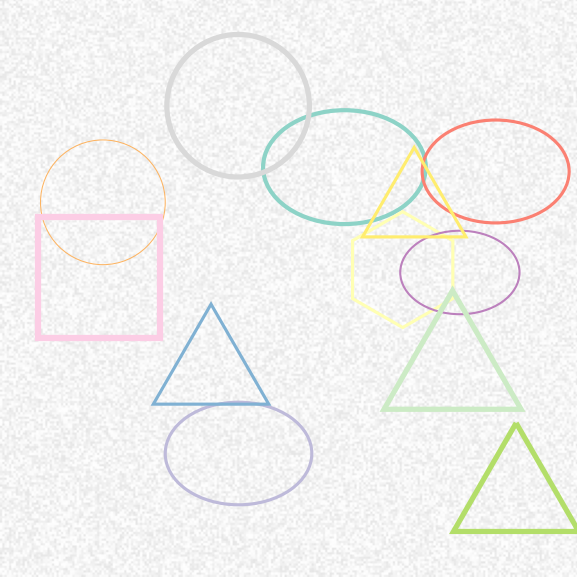[{"shape": "oval", "thickness": 2, "radius": 0.7, "center": [0.596, 0.71]}, {"shape": "hexagon", "thickness": 1.5, "radius": 0.5, "center": [0.697, 0.532]}, {"shape": "oval", "thickness": 1.5, "radius": 0.63, "center": [0.413, 0.214]}, {"shape": "oval", "thickness": 1.5, "radius": 0.64, "center": [0.858, 0.702]}, {"shape": "triangle", "thickness": 1.5, "radius": 0.58, "center": [0.365, 0.357]}, {"shape": "circle", "thickness": 0.5, "radius": 0.54, "center": [0.178, 0.649]}, {"shape": "triangle", "thickness": 2.5, "radius": 0.63, "center": [0.894, 0.141]}, {"shape": "square", "thickness": 3, "radius": 0.53, "center": [0.171, 0.519]}, {"shape": "circle", "thickness": 2.5, "radius": 0.62, "center": [0.412, 0.816]}, {"shape": "oval", "thickness": 1, "radius": 0.52, "center": [0.796, 0.527]}, {"shape": "triangle", "thickness": 2.5, "radius": 0.69, "center": [0.784, 0.359]}, {"shape": "triangle", "thickness": 1.5, "radius": 0.52, "center": [0.717, 0.641]}]